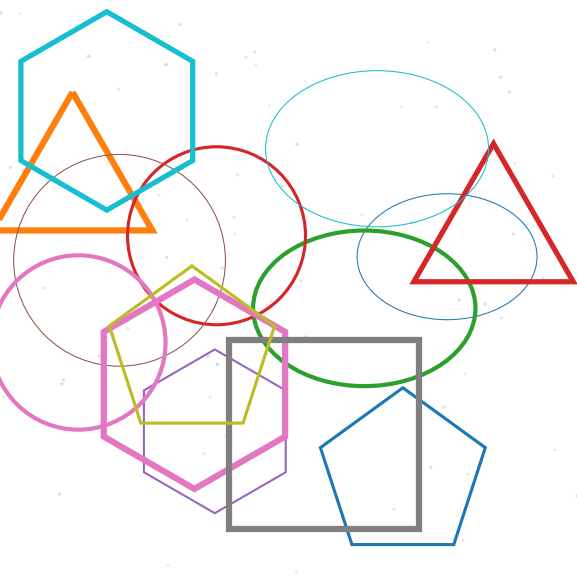[{"shape": "pentagon", "thickness": 1.5, "radius": 0.75, "center": [0.698, 0.178]}, {"shape": "oval", "thickness": 0.5, "radius": 0.78, "center": [0.774, 0.555]}, {"shape": "triangle", "thickness": 3, "radius": 0.8, "center": [0.126, 0.68]}, {"shape": "oval", "thickness": 2, "radius": 0.96, "center": [0.631, 0.465]}, {"shape": "circle", "thickness": 1.5, "radius": 0.77, "center": [0.375, 0.591]}, {"shape": "triangle", "thickness": 2.5, "radius": 0.8, "center": [0.855, 0.591]}, {"shape": "hexagon", "thickness": 1, "radius": 0.71, "center": [0.372, 0.252]}, {"shape": "circle", "thickness": 0.5, "radius": 0.92, "center": [0.207, 0.548]}, {"shape": "circle", "thickness": 2, "radius": 0.75, "center": [0.136, 0.406]}, {"shape": "hexagon", "thickness": 3, "radius": 0.91, "center": [0.337, 0.334]}, {"shape": "square", "thickness": 3, "radius": 0.82, "center": [0.561, 0.247]}, {"shape": "pentagon", "thickness": 1.5, "radius": 0.75, "center": [0.332, 0.388]}, {"shape": "hexagon", "thickness": 2.5, "radius": 0.86, "center": [0.185, 0.807]}, {"shape": "oval", "thickness": 0.5, "radius": 0.97, "center": [0.653, 0.742]}]